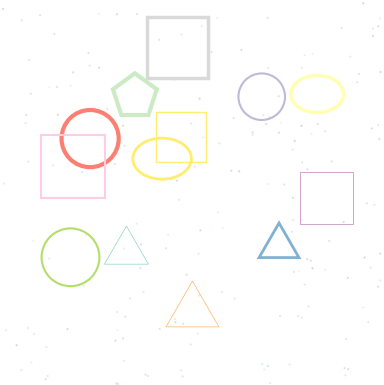[{"shape": "triangle", "thickness": 0.5, "radius": 0.33, "center": [0.328, 0.347]}, {"shape": "oval", "thickness": 2.5, "radius": 0.34, "center": [0.824, 0.756]}, {"shape": "circle", "thickness": 1.5, "radius": 0.3, "center": [0.68, 0.749]}, {"shape": "circle", "thickness": 3, "radius": 0.37, "center": [0.234, 0.64]}, {"shape": "triangle", "thickness": 2, "radius": 0.3, "center": [0.725, 0.361]}, {"shape": "triangle", "thickness": 0.5, "radius": 0.4, "center": [0.5, 0.191]}, {"shape": "circle", "thickness": 1.5, "radius": 0.38, "center": [0.183, 0.332]}, {"shape": "square", "thickness": 1.5, "radius": 0.41, "center": [0.19, 0.567]}, {"shape": "square", "thickness": 2.5, "radius": 0.4, "center": [0.46, 0.876]}, {"shape": "square", "thickness": 0.5, "radius": 0.34, "center": [0.848, 0.486]}, {"shape": "pentagon", "thickness": 3, "radius": 0.3, "center": [0.35, 0.75]}, {"shape": "square", "thickness": 1, "radius": 0.32, "center": [0.47, 0.644]}, {"shape": "oval", "thickness": 2, "radius": 0.38, "center": [0.421, 0.588]}]